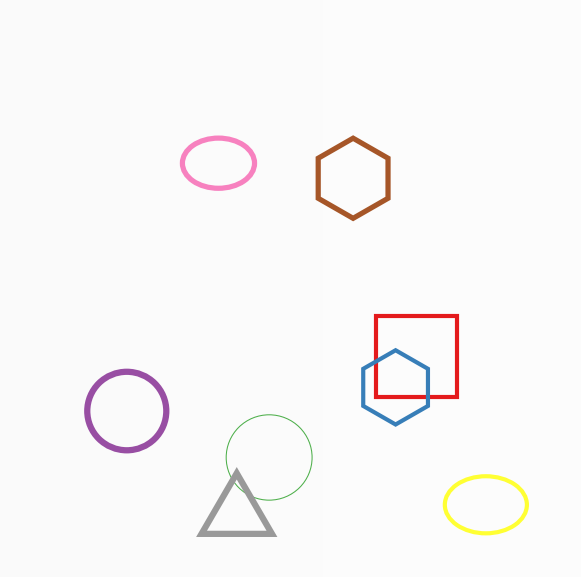[{"shape": "square", "thickness": 2, "radius": 0.35, "center": [0.716, 0.383]}, {"shape": "hexagon", "thickness": 2, "radius": 0.32, "center": [0.681, 0.328]}, {"shape": "circle", "thickness": 0.5, "radius": 0.37, "center": [0.463, 0.207]}, {"shape": "circle", "thickness": 3, "radius": 0.34, "center": [0.218, 0.287]}, {"shape": "oval", "thickness": 2, "radius": 0.35, "center": [0.836, 0.125]}, {"shape": "hexagon", "thickness": 2.5, "radius": 0.35, "center": [0.608, 0.69]}, {"shape": "oval", "thickness": 2.5, "radius": 0.31, "center": [0.376, 0.717]}, {"shape": "triangle", "thickness": 3, "radius": 0.35, "center": [0.407, 0.11]}]